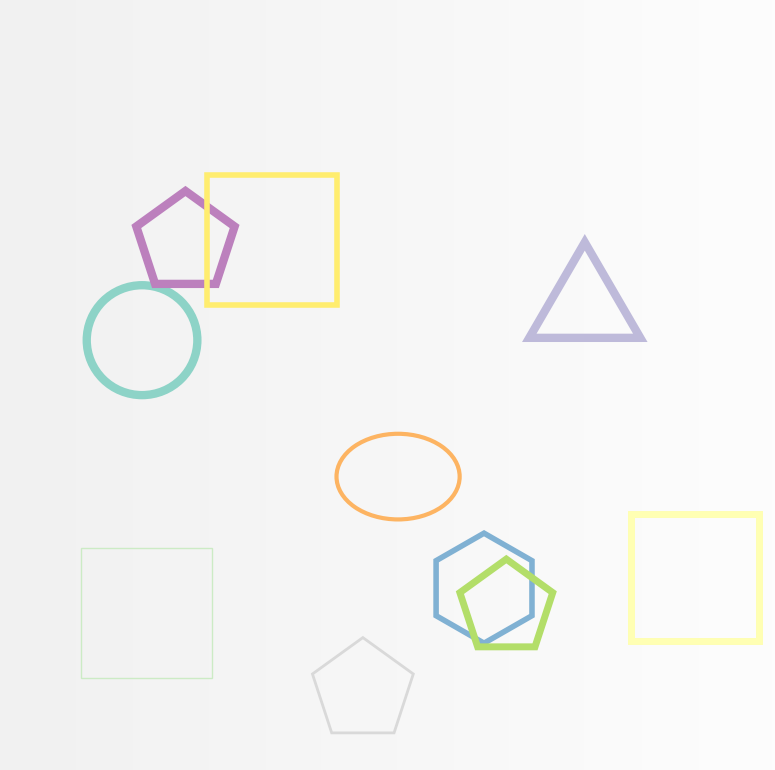[{"shape": "circle", "thickness": 3, "radius": 0.36, "center": [0.183, 0.558]}, {"shape": "square", "thickness": 2.5, "radius": 0.41, "center": [0.896, 0.25]}, {"shape": "triangle", "thickness": 3, "radius": 0.41, "center": [0.755, 0.603]}, {"shape": "hexagon", "thickness": 2, "radius": 0.36, "center": [0.625, 0.236]}, {"shape": "oval", "thickness": 1.5, "radius": 0.4, "center": [0.514, 0.381]}, {"shape": "pentagon", "thickness": 2.5, "radius": 0.31, "center": [0.653, 0.211]}, {"shape": "pentagon", "thickness": 1, "radius": 0.34, "center": [0.468, 0.104]}, {"shape": "pentagon", "thickness": 3, "radius": 0.33, "center": [0.239, 0.685]}, {"shape": "square", "thickness": 0.5, "radius": 0.42, "center": [0.19, 0.204]}, {"shape": "square", "thickness": 2, "radius": 0.42, "center": [0.351, 0.688]}]